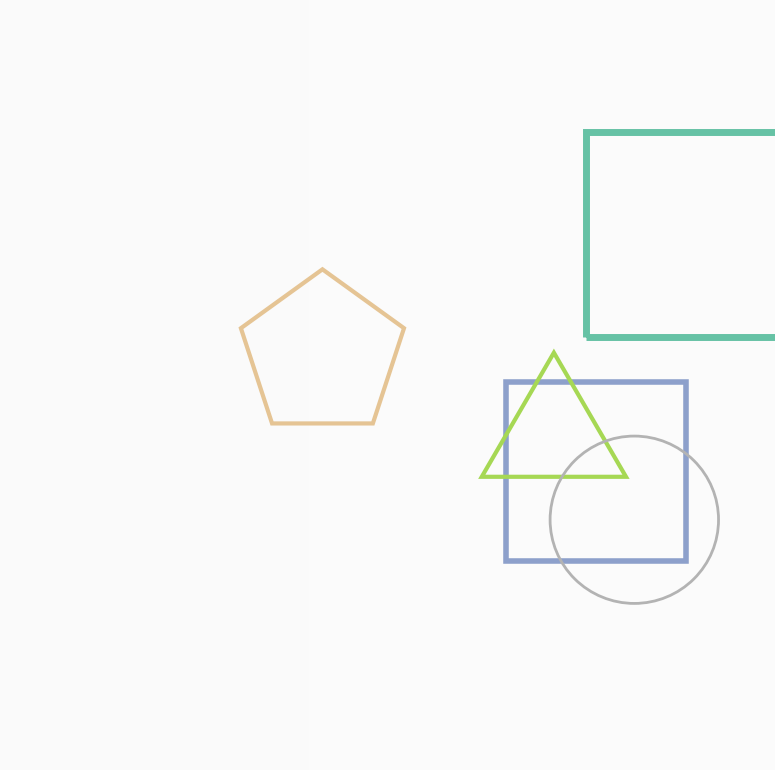[{"shape": "square", "thickness": 2.5, "radius": 0.67, "center": [0.89, 0.696]}, {"shape": "square", "thickness": 2, "radius": 0.58, "center": [0.769, 0.388]}, {"shape": "triangle", "thickness": 1.5, "radius": 0.54, "center": [0.715, 0.435]}, {"shape": "pentagon", "thickness": 1.5, "radius": 0.55, "center": [0.416, 0.54]}, {"shape": "circle", "thickness": 1, "radius": 0.54, "center": [0.818, 0.325]}]